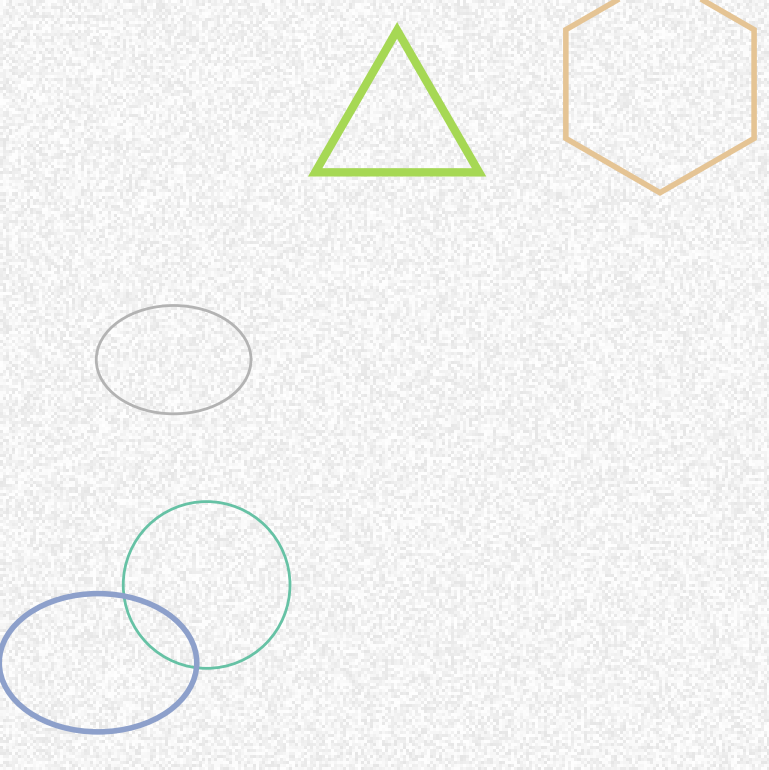[{"shape": "circle", "thickness": 1, "radius": 0.54, "center": [0.268, 0.24]}, {"shape": "oval", "thickness": 2, "radius": 0.64, "center": [0.127, 0.139]}, {"shape": "triangle", "thickness": 3, "radius": 0.61, "center": [0.516, 0.838]}, {"shape": "hexagon", "thickness": 2, "radius": 0.71, "center": [0.857, 0.891]}, {"shape": "oval", "thickness": 1, "radius": 0.5, "center": [0.226, 0.533]}]